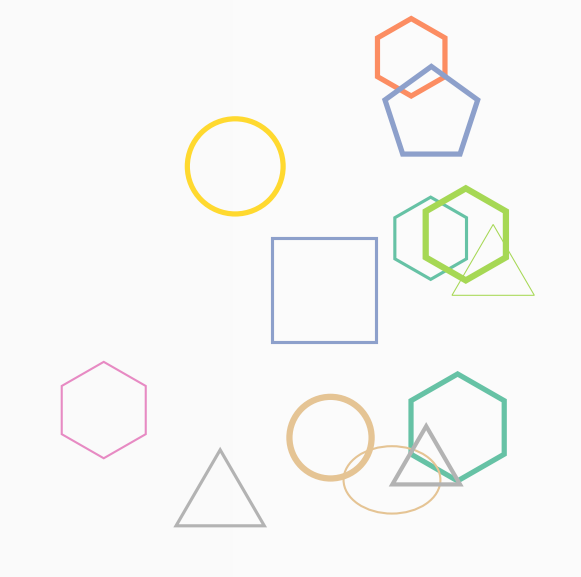[{"shape": "hexagon", "thickness": 2.5, "radius": 0.46, "center": [0.787, 0.259]}, {"shape": "hexagon", "thickness": 1.5, "radius": 0.36, "center": [0.741, 0.587]}, {"shape": "hexagon", "thickness": 2.5, "radius": 0.34, "center": [0.707, 0.9]}, {"shape": "pentagon", "thickness": 2.5, "radius": 0.42, "center": [0.742, 0.8]}, {"shape": "square", "thickness": 1.5, "radius": 0.45, "center": [0.557, 0.497]}, {"shape": "hexagon", "thickness": 1, "radius": 0.42, "center": [0.178, 0.289]}, {"shape": "triangle", "thickness": 0.5, "radius": 0.41, "center": [0.848, 0.529]}, {"shape": "hexagon", "thickness": 3, "radius": 0.4, "center": [0.801, 0.593]}, {"shape": "circle", "thickness": 2.5, "radius": 0.41, "center": [0.405, 0.711]}, {"shape": "circle", "thickness": 3, "radius": 0.35, "center": [0.569, 0.241]}, {"shape": "oval", "thickness": 1, "radius": 0.42, "center": [0.674, 0.168]}, {"shape": "triangle", "thickness": 2, "radius": 0.34, "center": [0.733, 0.194]}, {"shape": "triangle", "thickness": 1.5, "radius": 0.44, "center": [0.379, 0.132]}]